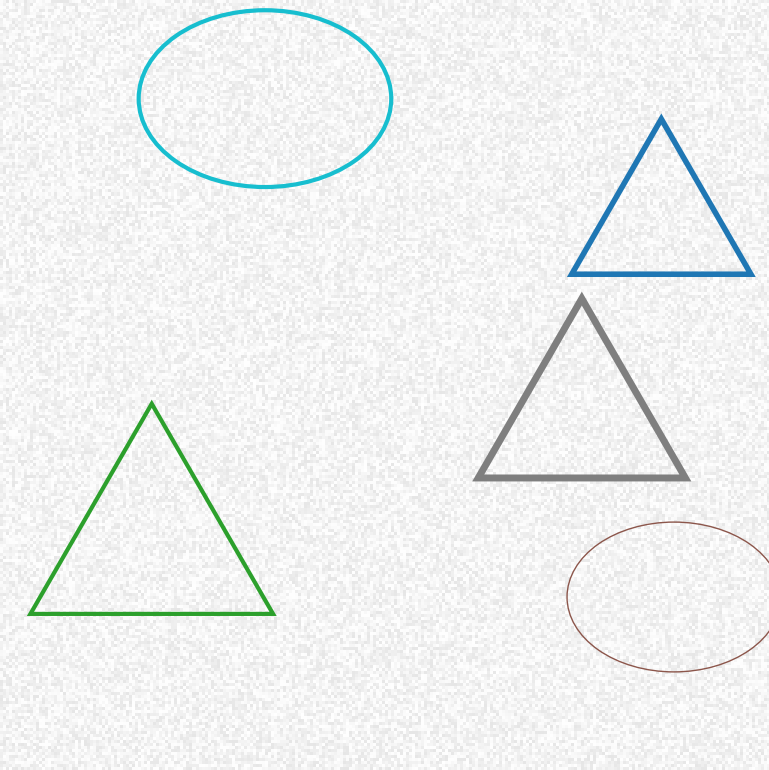[{"shape": "triangle", "thickness": 2, "radius": 0.67, "center": [0.859, 0.711]}, {"shape": "triangle", "thickness": 1.5, "radius": 0.91, "center": [0.197, 0.294]}, {"shape": "oval", "thickness": 0.5, "radius": 0.69, "center": [0.875, 0.225]}, {"shape": "triangle", "thickness": 2.5, "radius": 0.78, "center": [0.756, 0.457]}, {"shape": "oval", "thickness": 1.5, "radius": 0.82, "center": [0.344, 0.872]}]